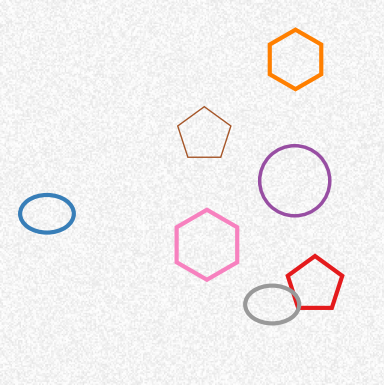[{"shape": "pentagon", "thickness": 3, "radius": 0.37, "center": [0.818, 0.261]}, {"shape": "oval", "thickness": 3, "radius": 0.35, "center": [0.122, 0.445]}, {"shape": "circle", "thickness": 2.5, "radius": 0.46, "center": [0.766, 0.53]}, {"shape": "hexagon", "thickness": 3, "radius": 0.39, "center": [0.768, 0.846]}, {"shape": "pentagon", "thickness": 1, "radius": 0.36, "center": [0.531, 0.65]}, {"shape": "hexagon", "thickness": 3, "radius": 0.45, "center": [0.537, 0.364]}, {"shape": "oval", "thickness": 3, "radius": 0.35, "center": [0.707, 0.209]}]